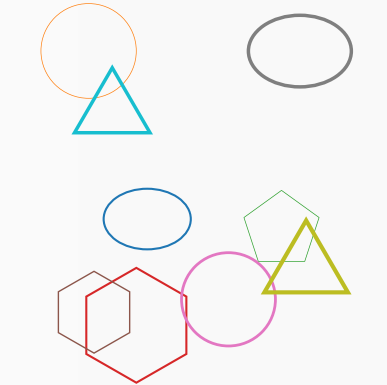[{"shape": "oval", "thickness": 1.5, "radius": 0.56, "center": [0.38, 0.431]}, {"shape": "circle", "thickness": 0.5, "radius": 0.62, "center": [0.229, 0.868]}, {"shape": "pentagon", "thickness": 0.5, "radius": 0.51, "center": [0.726, 0.404]}, {"shape": "hexagon", "thickness": 1.5, "radius": 0.75, "center": [0.352, 0.155]}, {"shape": "hexagon", "thickness": 1, "radius": 0.53, "center": [0.243, 0.189]}, {"shape": "circle", "thickness": 2, "radius": 0.61, "center": [0.59, 0.223]}, {"shape": "oval", "thickness": 2.5, "radius": 0.66, "center": [0.774, 0.867]}, {"shape": "triangle", "thickness": 3, "radius": 0.62, "center": [0.79, 0.303]}, {"shape": "triangle", "thickness": 2.5, "radius": 0.56, "center": [0.29, 0.711]}]